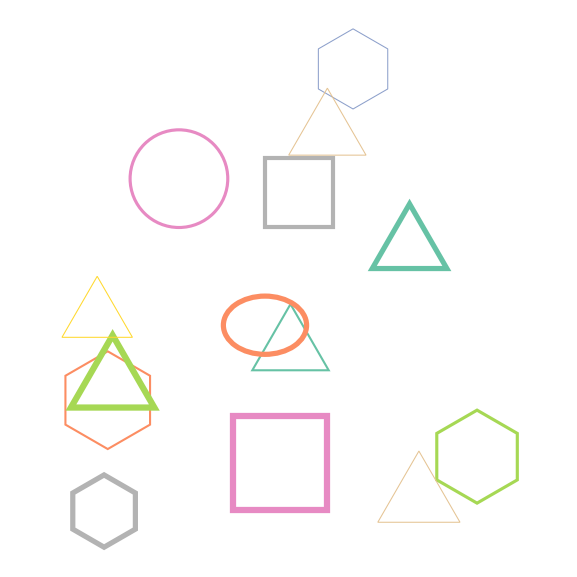[{"shape": "triangle", "thickness": 2.5, "radius": 0.37, "center": [0.709, 0.571]}, {"shape": "triangle", "thickness": 1, "radius": 0.38, "center": [0.503, 0.396]}, {"shape": "hexagon", "thickness": 1, "radius": 0.42, "center": [0.187, 0.306]}, {"shape": "oval", "thickness": 2.5, "radius": 0.36, "center": [0.459, 0.436]}, {"shape": "hexagon", "thickness": 0.5, "radius": 0.35, "center": [0.611, 0.88]}, {"shape": "circle", "thickness": 1.5, "radius": 0.42, "center": [0.31, 0.69]}, {"shape": "square", "thickness": 3, "radius": 0.41, "center": [0.485, 0.197]}, {"shape": "hexagon", "thickness": 1.5, "radius": 0.4, "center": [0.826, 0.208]}, {"shape": "triangle", "thickness": 3, "radius": 0.42, "center": [0.195, 0.335]}, {"shape": "triangle", "thickness": 0.5, "radius": 0.35, "center": [0.168, 0.45]}, {"shape": "triangle", "thickness": 0.5, "radius": 0.39, "center": [0.567, 0.769]}, {"shape": "triangle", "thickness": 0.5, "radius": 0.41, "center": [0.725, 0.136]}, {"shape": "square", "thickness": 2, "radius": 0.3, "center": [0.518, 0.665]}, {"shape": "hexagon", "thickness": 2.5, "radius": 0.31, "center": [0.18, 0.114]}]